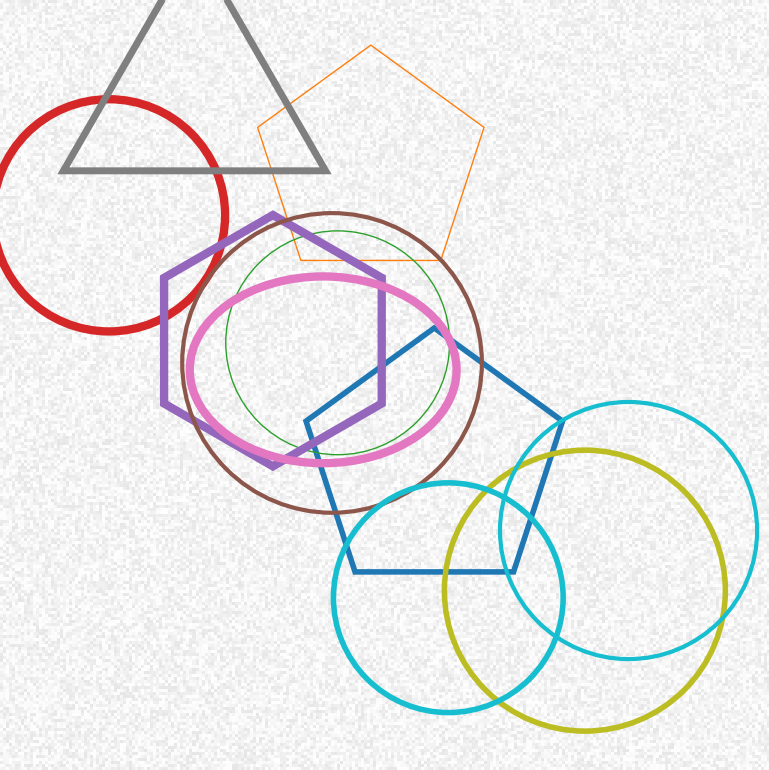[{"shape": "pentagon", "thickness": 2, "radius": 0.88, "center": [0.564, 0.399]}, {"shape": "pentagon", "thickness": 0.5, "radius": 0.77, "center": [0.482, 0.787]}, {"shape": "circle", "thickness": 0.5, "radius": 0.73, "center": [0.439, 0.555]}, {"shape": "circle", "thickness": 3, "radius": 0.75, "center": [0.142, 0.72]}, {"shape": "hexagon", "thickness": 3, "radius": 0.82, "center": [0.354, 0.558]}, {"shape": "circle", "thickness": 1.5, "radius": 0.97, "center": [0.431, 0.529]}, {"shape": "oval", "thickness": 3, "radius": 0.87, "center": [0.42, 0.52]}, {"shape": "triangle", "thickness": 2.5, "radius": 0.98, "center": [0.253, 0.876]}, {"shape": "circle", "thickness": 2, "radius": 0.91, "center": [0.76, 0.233]}, {"shape": "circle", "thickness": 2, "radius": 0.75, "center": [0.582, 0.224]}, {"shape": "circle", "thickness": 1.5, "radius": 0.83, "center": [0.816, 0.311]}]